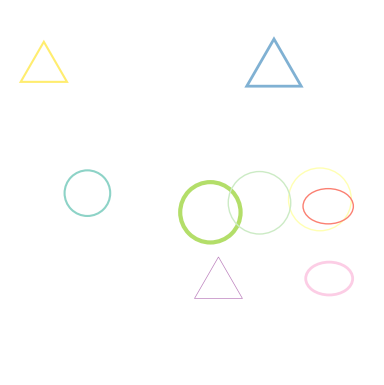[{"shape": "circle", "thickness": 1.5, "radius": 0.3, "center": [0.227, 0.498]}, {"shape": "circle", "thickness": 1, "radius": 0.41, "center": [0.831, 0.482]}, {"shape": "oval", "thickness": 1, "radius": 0.33, "center": [0.852, 0.464]}, {"shape": "triangle", "thickness": 2, "radius": 0.41, "center": [0.712, 0.817]}, {"shape": "circle", "thickness": 3, "radius": 0.39, "center": [0.546, 0.449]}, {"shape": "oval", "thickness": 2, "radius": 0.3, "center": [0.855, 0.277]}, {"shape": "triangle", "thickness": 0.5, "radius": 0.36, "center": [0.567, 0.261]}, {"shape": "circle", "thickness": 1, "radius": 0.41, "center": [0.674, 0.473]}, {"shape": "triangle", "thickness": 1.5, "radius": 0.35, "center": [0.114, 0.822]}]